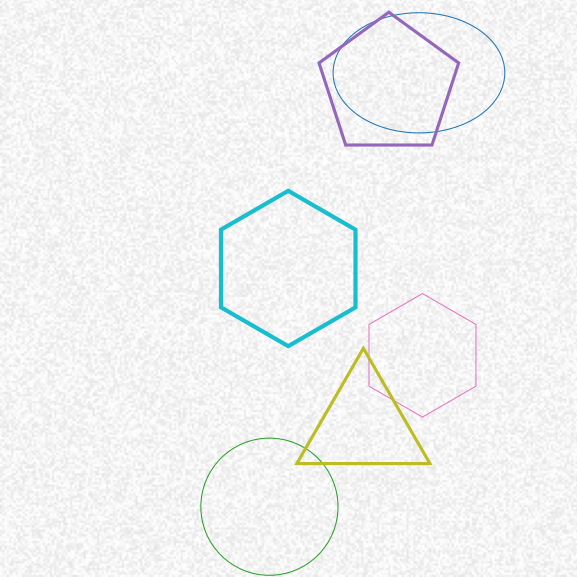[{"shape": "oval", "thickness": 0.5, "radius": 0.74, "center": [0.725, 0.873]}, {"shape": "circle", "thickness": 0.5, "radius": 0.59, "center": [0.467, 0.122]}, {"shape": "pentagon", "thickness": 1.5, "radius": 0.64, "center": [0.673, 0.851]}, {"shape": "hexagon", "thickness": 0.5, "radius": 0.53, "center": [0.732, 0.384]}, {"shape": "triangle", "thickness": 1.5, "radius": 0.67, "center": [0.629, 0.263]}, {"shape": "hexagon", "thickness": 2, "radius": 0.67, "center": [0.499, 0.534]}]